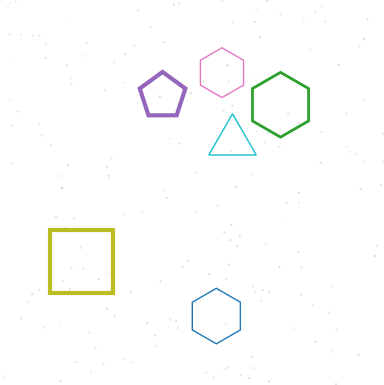[{"shape": "hexagon", "thickness": 1, "radius": 0.36, "center": [0.562, 0.179]}, {"shape": "hexagon", "thickness": 2, "radius": 0.42, "center": [0.729, 0.728]}, {"shape": "pentagon", "thickness": 3, "radius": 0.31, "center": [0.422, 0.751]}, {"shape": "hexagon", "thickness": 1, "radius": 0.32, "center": [0.577, 0.811]}, {"shape": "square", "thickness": 3, "radius": 0.41, "center": [0.212, 0.32]}, {"shape": "triangle", "thickness": 1, "radius": 0.36, "center": [0.604, 0.633]}]